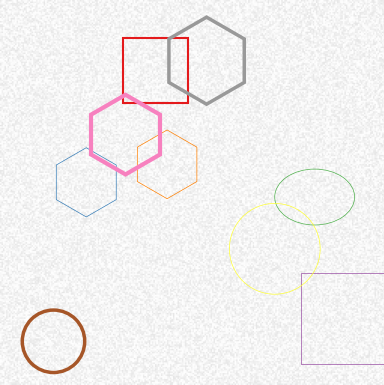[{"shape": "square", "thickness": 1.5, "radius": 0.42, "center": [0.404, 0.816]}, {"shape": "hexagon", "thickness": 0.5, "radius": 0.45, "center": [0.224, 0.526]}, {"shape": "oval", "thickness": 0.5, "radius": 0.52, "center": [0.817, 0.488]}, {"shape": "square", "thickness": 0.5, "radius": 0.59, "center": [0.899, 0.172]}, {"shape": "hexagon", "thickness": 0.5, "radius": 0.45, "center": [0.434, 0.573]}, {"shape": "circle", "thickness": 0.5, "radius": 0.59, "center": [0.714, 0.354]}, {"shape": "circle", "thickness": 2.5, "radius": 0.41, "center": [0.139, 0.114]}, {"shape": "hexagon", "thickness": 3, "radius": 0.52, "center": [0.326, 0.65]}, {"shape": "hexagon", "thickness": 2.5, "radius": 0.56, "center": [0.537, 0.842]}]